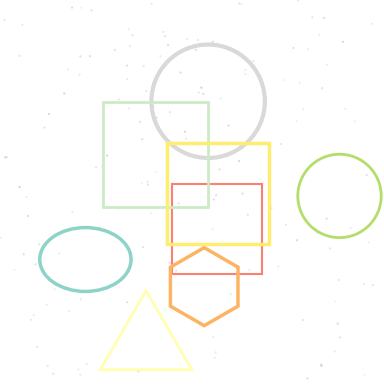[{"shape": "oval", "thickness": 2.5, "radius": 0.59, "center": [0.222, 0.326]}, {"shape": "triangle", "thickness": 2, "radius": 0.68, "center": [0.379, 0.108]}, {"shape": "square", "thickness": 1.5, "radius": 0.59, "center": [0.563, 0.406]}, {"shape": "hexagon", "thickness": 2.5, "radius": 0.51, "center": [0.53, 0.255]}, {"shape": "circle", "thickness": 2, "radius": 0.54, "center": [0.882, 0.491]}, {"shape": "circle", "thickness": 3, "radius": 0.74, "center": [0.541, 0.737]}, {"shape": "square", "thickness": 2, "radius": 0.68, "center": [0.404, 0.598]}, {"shape": "square", "thickness": 2.5, "radius": 0.66, "center": [0.566, 0.498]}]